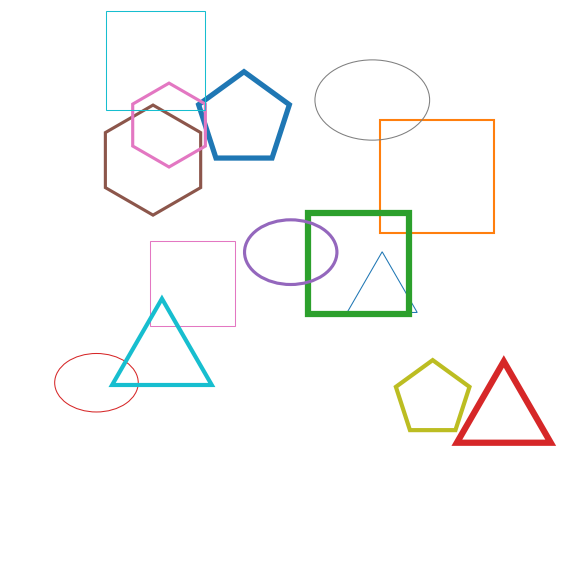[{"shape": "pentagon", "thickness": 2.5, "radius": 0.41, "center": [0.422, 0.792]}, {"shape": "triangle", "thickness": 0.5, "radius": 0.35, "center": [0.662, 0.493]}, {"shape": "square", "thickness": 1, "radius": 0.49, "center": [0.757, 0.693]}, {"shape": "square", "thickness": 3, "radius": 0.44, "center": [0.621, 0.543]}, {"shape": "oval", "thickness": 0.5, "radius": 0.36, "center": [0.167, 0.336]}, {"shape": "triangle", "thickness": 3, "radius": 0.47, "center": [0.872, 0.279]}, {"shape": "oval", "thickness": 1.5, "radius": 0.4, "center": [0.503, 0.562]}, {"shape": "hexagon", "thickness": 1.5, "radius": 0.48, "center": [0.265, 0.722]}, {"shape": "hexagon", "thickness": 1.5, "radius": 0.36, "center": [0.293, 0.783]}, {"shape": "square", "thickness": 0.5, "radius": 0.37, "center": [0.333, 0.508]}, {"shape": "oval", "thickness": 0.5, "radius": 0.5, "center": [0.645, 0.826]}, {"shape": "pentagon", "thickness": 2, "radius": 0.34, "center": [0.749, 0.309]}, {"shape": "square", "thickness": 0.5, "radius": 0.43, "center": [0.269, 0.895]}, {"shape": "triangle", "thickness": 2, "radius": 0.5, "center": [0.28, 0.382]}]